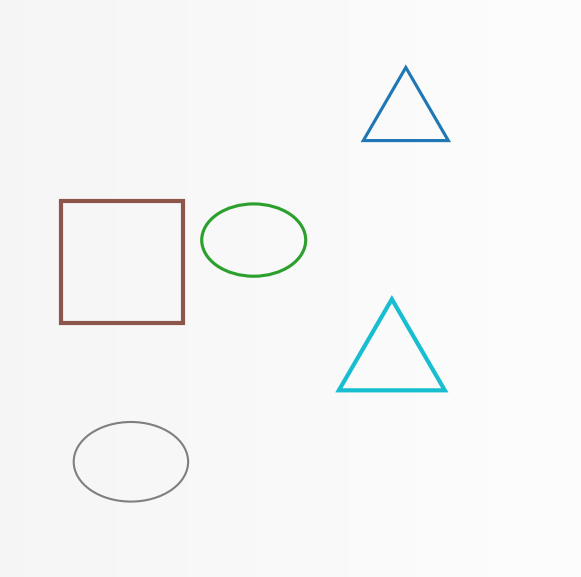[{"shape": "triangle", "thickness": 1.5, "radius": 0.42, "center": [0.698, 0.798]}, {"shape": "oval", "thickness": 1.5, "radius": 0.45, "center": [0.436, 0.583]}, {"shape": "square", "thickness": 2, "radius": 0.53, "center": [0.21, 0.545]}, {"shape": "oval", "thickness": 1, "radius": 0.49, "center": [0.225, 0.199]}, {"shape": "triangle", "thickness": 2, "radius": 0.53, "center": [0.674, 0.376]}]